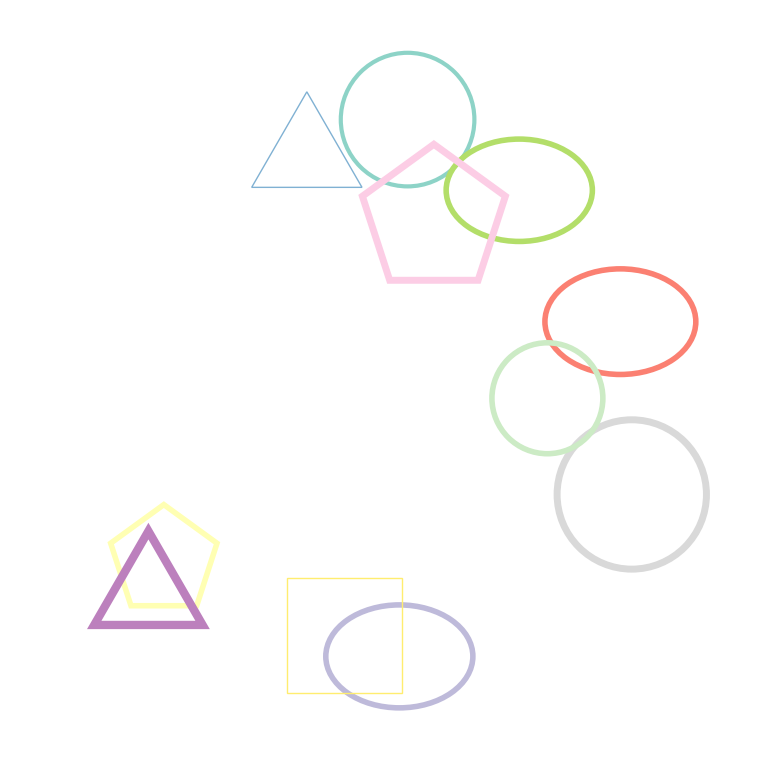[{"shape": "circle", "thickness": 1.5, "radius": 0.43, "center": [0.529, 0.845]}, {"shape": "pentagon", "thickness": 2, "radius": 0.36, "center": [0.213, 0.272]}, {"shape": "oval", "thickness": 2, "radius": 0.48, "center": [0.519, 0.148]}, {"shape": "oval", "thickness": 2, "radius": 0.49, "center": [0.806, 0.582]}, {"shape": "triangle", "thickness": 0.5, "radius": 0.41, "center": [0.398, 0.798]}, {"shape": "oval", "thickness": 2, "radius": 0.47, "center": [0.674, 0.753]}, {"shape": "pentagon", "thickness": 2.5, "radius": 0.49, "center": [0.563, 0.715]}, {"shape": "circle", "thickness": 2.5, "radius": 0.48, "center": [0.82, 0.358]}, {"shape": "triangle", "thickness": 3, "radius": 0.41, "center": [0.193, 0.229]}, {"shape": "circle", "thickness": 2, "radius": 0.36, "center": [0.711, 0.483]}, {"shape": "square", "thickness": 0.5, "radius": 0.37, "center": [0.447, 0.175]}]